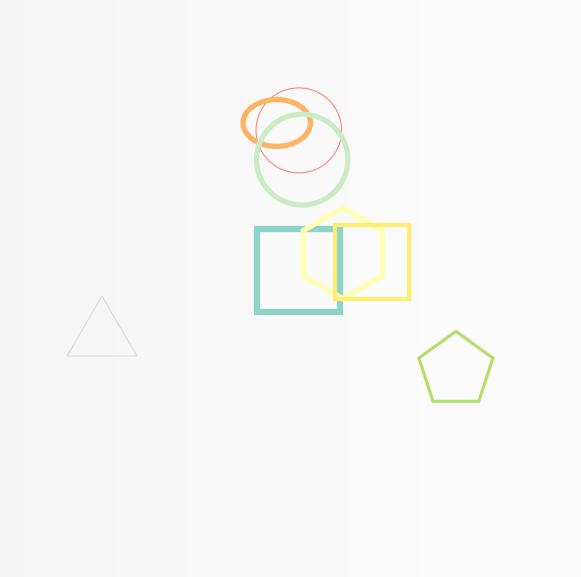[{"shape": "square", "thickness": 3, "radius": 0.36, "center": [0.513, 0.531]}, {"shape": "hexagon", "thickness": 2.5, "radius": 0.39, "center": [0.59, 0.561]}, {"shape": "circle", "thickness": 0.5, "radius": 0.37, "center": [0.514, 0.773]}, {"shape": "oval", "thickness": 2.5, "radius": 0.29, "center": [0.476, 0.786]}, {"shape": "pentagon", "thickness": 1.5, "radius": 0.33, "center": [0.784, 0.358]}, {"shape": "triangle", "thickness": 0.5, "radius": 0.35, "center": [0.175, 0.417]}, {"shape": "circle", "thickness": 2.5, "radius": 0.39, "center": [0.52, 0.723]}, {"shape": "square", "thickness": 2, "radius": 0.32, "center": [0.64, 0.546]}]